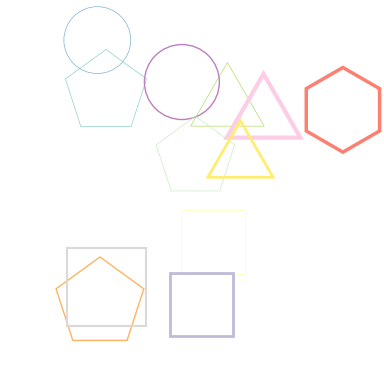[{"shape": "pentagon", "thickness": 0.5, "radius": 0.55, "center": [0.275, 0.761]}, {"shape": "square", "thickness": 0.5, "radius": 0.42, "center": [0.553, 0.372]}, {"shape": "square", "thickness": 2, "radius": 0.41, "center": [0.523, 0.209]}, {"shape": "hexagon", "thickness": 2.5, "radius": 0.55, "center": [0.891, 0.715]}, {"shape": "circle", "thickness": 0.5, "radius": 0.43, "center": [0.253, 0.896]}, {"shape": "pentagon", "thickness": 1, "radius": 0.6, "center": [0.26, 0.213]}, {"shape": "triangle", "thickness": 0.5, "radius": 0.55, "center": [0.591, 0.727]}, {"shape": "triangle", "thickness": 3, "radius": 0.55, "center": [0.685, 0.698]}, {"shape": "square", "thickness": 1.5, "radius": 0.51, "center": [0.277, 0.254]}, {"shape": "circle", "thickness": 1, "radius": 0.49, "center": [0.472, 0.787]}, {"shape": "pentagon", "thickness": 0.5, "radius": 0.54, "center": [0.508, 0.591]}, {"shape": "triangle", "thickness": 2, "radius": 0.49, "center": [0.625, 0.589]}]